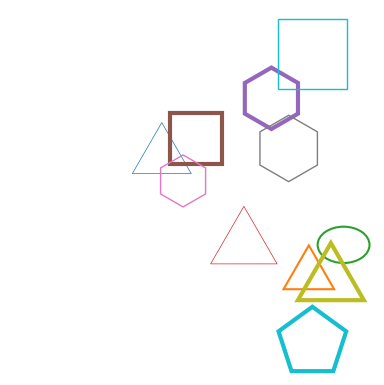[{"shape": "triangle", "thickness": 0.5, "radius": 0.44, "center": [0.42, 0.593]}, {"shape": "triangle", "thickness": 1.5, "radius": 0.38, "center": [0.802, 0.287]}, {"shape": "oval", "thickness": 1.5, "radius": 0.34, "center": [0.892, 0.364]}, {"shape": "triangle", "thickness": 0.5, "radius": 0.5, "center": [0.633, 0.364]}, {"shape": "hexagon", "thickness": 3, "radius": 0.4, "center": [0.705, 0.745]}, {"shape": "square", "thickness": 3, "radius": 0.33, "center": [0.509, 0.64]}, {"shape": "hexagon", "thickness": 1, "radius": 0.34, "center": [0.476, 0.53]}, {"shape": "hexagon", "thickness": 1, "radius": 0.43, "center": [0.75, 0.614]}, {"shape": "triangle", "thickness": 3, "radius": 0.49, "center": [0.859, 0.27]}, {"shape": "square", "thickness": 1, "radius": 0.45, "center": [0.812, 0.86]}, {"shape": "pentagon", "thickness": 3, "radius": 0.46, "center": [0.811, 0.111]}]